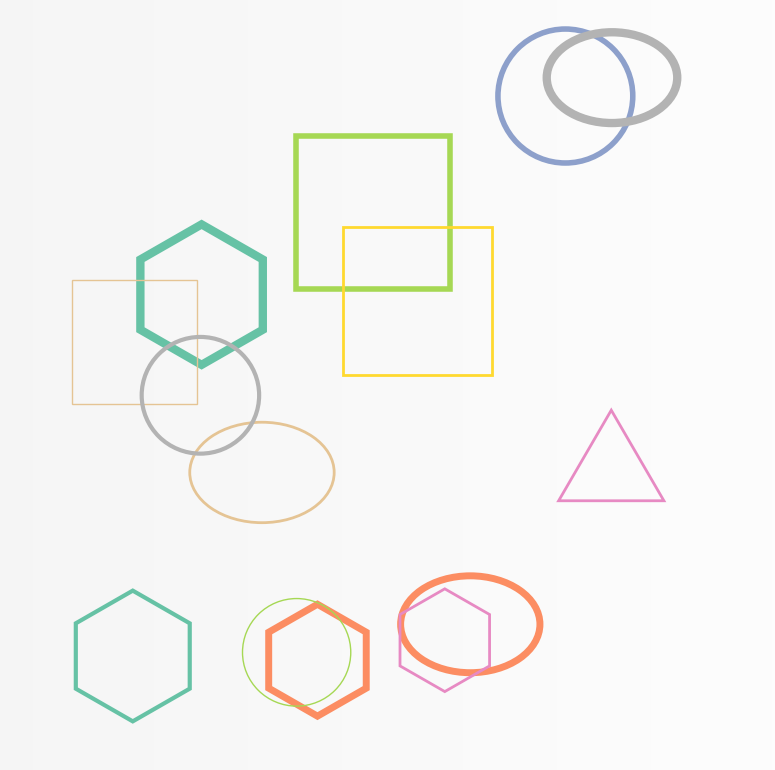[{"shape": "hexagon", "thickness": 1.5, "radius": 0.42, "center": [0.171, 0.148]}, {"shape": "hexagon", "thickness": 3, "radius": 0.46, "center": [0.26, 0.617]}, {"shape": "oval", "thickness": 2.5, "radius": 0.45, "center": [0.607, 0.189]}, {"shape": "hexagon", "thickness": 2.5, "radius": 0.36, "center": [0.41, 0.143]}, {"shape": "circle", "thickness": 2, "radius": 0.43, "center": [0.729, 0.875]}, {"shape": "hexagon", "thickness": 1, "radius": 0.33, "center": [0.574, 0.169]}, {"shape": "triangle", "thickness": 1, "radius": 0.39, "center": [0.789, 0.389]}, {"shape": "circle", "thickness": 0.5, "radius": 0.35, "center": [0.383, 0.153]}, {"shape": "square", "thickness": 2, "radius": 0.5, "center": [0.482, 0.724]}, {"shape": "square", "thickness": 1, "radius": 0.48, "center": [0.539, 0.609]}, {"shape": "oval", "thickness": 1, "radius": 0.47, "center": [0.338, 0.386]}, {"shape": "square", "thickness": 0.5, "radius": 0.4, "center": [0.173, 0.556]}, {"shape": "oval", "thickness": 3, "radius": 0.42, "center": [0.79, 0.899]}, {"shape": "circle", "thickness": 1.5, "radius": 0.38, "center": [0.259, 0.487]}]